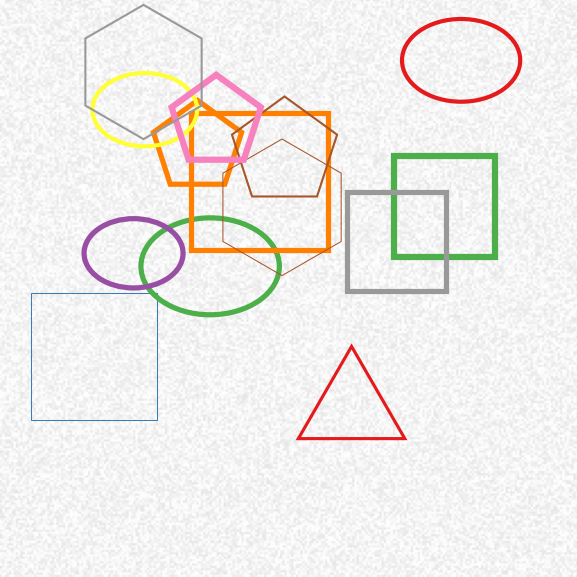[{"shape": "oval", "thickness": 2, "radius": 0.51, "center": [0.798, 0.895]}, {"shape": "triangle", "thickness": 1.5, "radius": 0.53, "center": [0.609, 0.293]}, {"shape": "square", "thickness": 0.5, "radius": 0.55, "center": [0.163, 0.382]}, {"shape": "oval", "thickness": 2.5, "radius": 0.6, "center": [0.364, 0.538]}, {"shape": "square", "thickness": 3, "radius": 0.44, "center": [0.77, 0.642]}, {"shape": "oval", "thickness": 2.5, "radius": 0.43, "center": [0.231, 0.561]}, {"shape": "square", "thickness": 2.5, "radius": 0.59, "center": [0.449, 0.685]}, {"shape": "pentagon", "thickness": 2.5, "radius": 0.4, "center": [0.342, 0.745]}, {"shape": "oval", "thickness": 2, "radius": 0.45, "center": [0.251, 0.809]}, {"shape": "pentagon", "thickness": 1, "radius": 0.48, "center": [0.493, 0.736]}, {"shape": "hexagon", "thickness": 0.5, "radius": 0.59, "center": [0.488, 0.64]}, {"shape": "pentagon", "thickness": 3, "radius": 0.41, "center": [0.374, 0.788]}, {"shape": "square", "thickness": 2.5, "radius": 0.43, "center": [0.686, 0.581]}, {"shape": "hexagon", "thickness": 1, "radius": 0.58, "center": [0.249, 0.874]}]